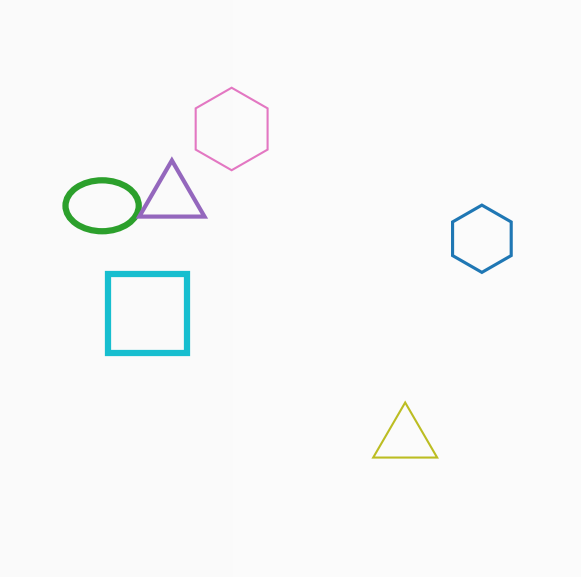[{"shape": "hexagon", "thickness": 1.5, "radius": 0.29, "center": [0.829, 0.586]}, {"shape": "oval", "thickness": 3, "radius": 0.32, "center": [0.176, 0.643]}, {"shape": "triangle", "thickness": 2, "radius": 0.32, "center": [0.296, 0.656]}, {"shape": "hexagon", "thickness": 1, "radius": 0.36, "center": [0.399, 0.776]}, {"shape": "triangle", "thickness": 1, "radius": 0.32, "center": [0.697, 0.239]}, {"shape": "square", "thickness": 3, "radius": 0.34, "center": [0.254, 0.457]}]